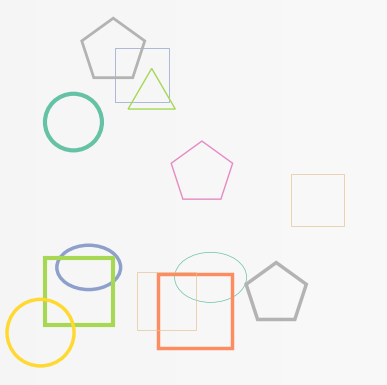[{"shape": "oval", "thickness": 0.5, "radius": 0.46, "center": [0.544, 0.28]}, {"shape": "circle", "thickness": 3, "radius": 0.37, "center": [0.19, 0.683]}, {"shape": "square", "thickness": 2.5, "radius": 0.48, "center": [0.504, 0.192]}, {"shape": "oval", "thickness": 2.5, "radius": 0.41, "center": [0.229, 0.305]}, {"shape": "square", "thickness": 0.5, "radius": 0.35, "center": [0.367, 0.805]}, {"shape": "pentagon", "thickness": 1, "radius": 0.42, "center": [0.521, 0.55]}, {"shape": "triangle", "thickness": 1, "radius": 0.35, "center": [0.391, 0.752]}, {"shape": "square", "thickness": 3, "radius": 0.44, "center": [0.204, 0.242]}, {"shape": "circle", "thickness": 2.5, "radius": 0.43, "center": [0.105, 0.136]}, {"shape": "square", "thickness": 0.5, "radius": 0.38, "center": [0.43, 0.218]}, {"shape": "square", "thickness": 0.5, "radius": 0.34, "center": [0.82, 0.48]}, {"shape": "pentagon", "thickness": 2, "radius": 0.43, "center": [0.292, 0.867]}, {"shape": "pentagon", "thickness": 2.5, "radius": 0.41, "center": [0.713, 0.236]}]